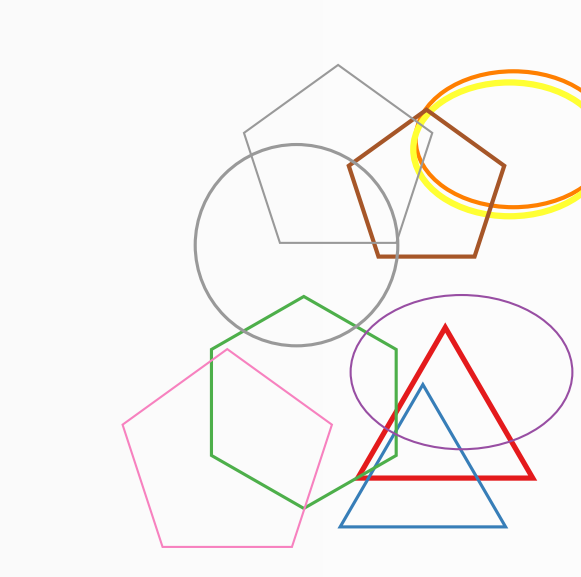[{"shape": "triangle", "thickness": 2.5, "radius": 0.87, "center": [0.766, 0.258]}, {"shape": "triangle", "thickness": 1.5, "radius": 0.82, "center": [0.728, 0.169]}, {"shape": "hexagon", "thickness": 1.5, "radius": 0.92, "center": [0.523, 0.302]}, {"shape": "oval", "thickness": 1, "radius": 0.95, "center": [0.794, 0.355]}, {"shape": "oval", "thickness": 2, "radius": 0.84, "center": [0.883, 0.758]}, {"shape": "oval", "thickness": 3, "radius": 0.83, "center": [0.877, 0.741]}, {"shape": "pentagon", "thickness": 2, "radius": 0.7, "center": [0.734, 0.669]}, {"shape": "pentagon", "thickness": 1, "radius": 0.95, "center": [0.391, 0.205]}, {"shape": "circle", "thickness": 1.5, "radius": 0.87, "center": [0.51, 0.575]}, {"shape": "pentagon", "thickness": 1, "radius": 0.85, "center": [0.582, 0.716]}]